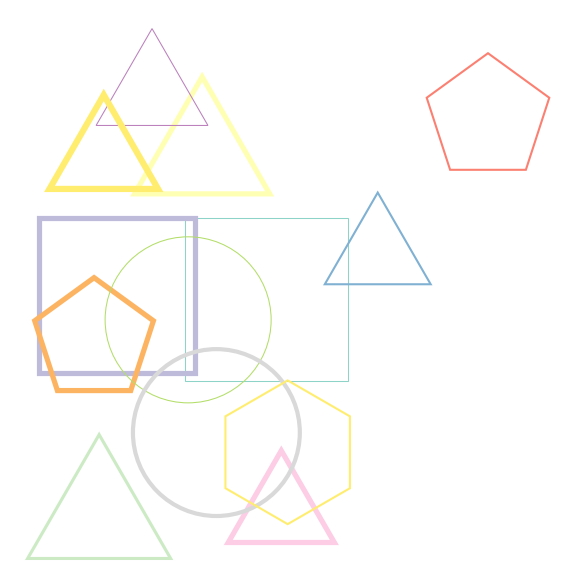[{"shape": "square", "thickness": 0.5, "radius": 0.71, "center": [0.461, 0.48]}, {"shape": "triangle", "thickness": 2.5, "radius": 0.68, "center": [0.35, 0.731]}, {"shape": "square", "thickness": 2.5, "radius": 0.67, "center": [0.202, 0.487]}, {"shape": "pentagon", "thickness": 1, "radius": 0.56, "center": [0.845, 0.795]}, {"shape": "triangle", "thickness": 1, "radius": 0.53, "center": [0.654, 0.56]}, {"shape": "pentagon", "thickness": 2.5, "radius": 0.54, "center": [0.163, 0.41]}, {"shape": "circle", "thickness": 0.5, "radius": 0.72, "center": [0.326, 0.445]}, {"shape": "triangle", "thickness": 2.5, "radius": 0.53, "center": [0.487, 0.113]}, {"shape": "circle", "thickness": 2, "radius": 0.72, "center": [0.375, 0.25]}, {"shape": "triangle", "thickness": 0.5, "radius": 0.56, "center": [0.263, 0.838]}, {"shape": "triangle", "thickness": 1.5, "radius": 0.71, "center": [0.172, 0.104]}, {"shape": "hexagon", "thickness": 1, "radius": 0.62, "center": [0.498, 0.216]}, {"shape": "triangle", "thickness": 3, "radius": 0.54, "center": [0.18, 0.726]}]